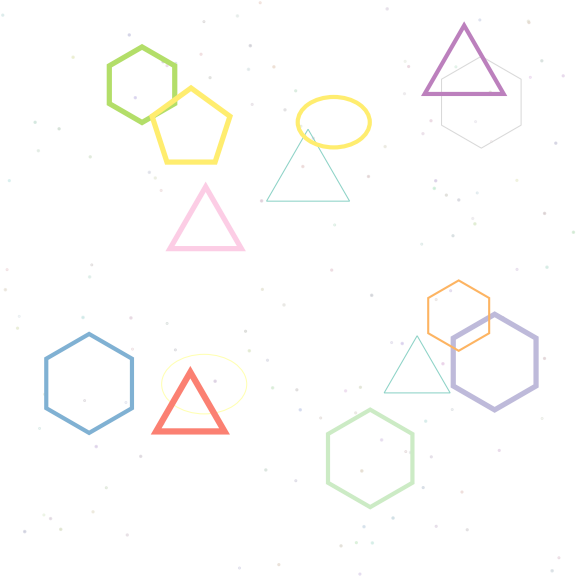[{"shape": "triangle", "thickness": 0.5, "radius": 0.33, "center": [0.722, 0.352]}, {"shape": "triangle", "thickness": 0.5, "radius": 0.42, "center": [0.533, 0.692]}, {"shape": "oval", "thickness": 0.5, "radius": 0.37, "center": [0.354, 0.334]}, {"shape": "hexagon", "thickness": 2.5, "radius": 0.41, "center": [0.857, 0.372]}, {"shape": "triangle", "thickness": 3, "radius": 0.34, "center": [0.33, 0.286]}, {"shape": "hexagon", "thickness": 2, "radius": 0.43, "center": [0.154, 0.335]}, {"shape": "hexagon", "thickness": 1, "radius": 0.3, "center": [0.794, 0.453]}, {"shape": "hexagon", "thickness": 2.5, "radius": 0.33, "center": [0.246, 0.852]}, {"shape": "triangle", "thickness": 2.5, "radius": 0.36, "center": [0.356, 0.604]}, {"shape": "hexagon", "thickness": 0.5, "radius": 0.4, "center": [0.833, 0.822]}, {"shape": "triangle", "thickness": 2, "radius": 0.4, "center": [0.804, 0.876]}, {"shape": "hexagon", "thickness": 2, "radius": 0.42, "center": [0.641, 0.205]}, {"shape": "oval", "thickness": 2, "radius": 0.31, "center": [0.578, 0.788]}, {"shape": "pentagon", "thickness": 2.5, "radius": 0.35, "center": [0.331, 0.776]}]